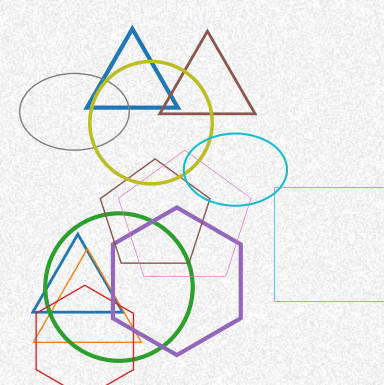[{"shape": "triangle", "thickness": 3, "radius": 0.68, "center": [0.344, 0.789]}, {"shape": "triangle", "thickness": 2, "radius": 0.67, "center": [0.202, 0.257]}, {"shape": "triangle", "thickness": 1, "radius": 0.81, "center": [0.227, 0.192]}, {"shape": "circle", "thickness": 3, "radius": 0.96, "center": [0.309, 0.254]}, {"shape": "hexagon", "thickness": 1, "radius": 0.73, "center": [0.22, 0.113]}, {"shape": "hexagon", "thickness": 3, "radius": 0.96, "center": [0.459, 0.269]}, {"shape": "pentagon", "thickness": 1, "radius": 0.75, "center": [0.403, 0.438]}, {"shape": "triangle", "thickness": 2, "radius": 0.72, "center": [0.539, 0.776]}, {"shape": "pentagon", "thickness": 0.5, "radius": 0.91, "center": [0.48, 0.429]}, {"shape": "oval", "thickness": 1, "radius": 0.71, "center": [0.193, 0.71]}, {"shape": "circle", "thickness": 2.5, "radius": 0.79, "center": [0.392, 0.681]}, {"shape": "oval", "thickness": 1.5, "radius": 0.67, "center": [0.611, 0.559]}, {"shape": "square", "thickness": 0.5, "radius": 0.74, "center": [0.861, 0.366]}]